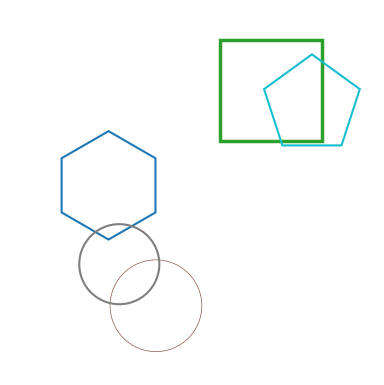[{"shape": "hexagon", "thickness": 1.5, "radius": 0.7, "center": [0.282, 0.519]}, {"shape": "square", "thickness": 2.5, "radius": 0.66, "center": [0.703, 0.764]}, {"shape": "circle", "thickness": 0.5, "radius": 0.6, "center": [0.405, 0.206]}, {"shape": "circle", "thickness": 1.5, "radius": 0.52, "center": [0.31, 0.314]}, {"shape": "pentagon", "thickness": 1.5, "radius": 0.65, "center": [0.81, 0.728]}]